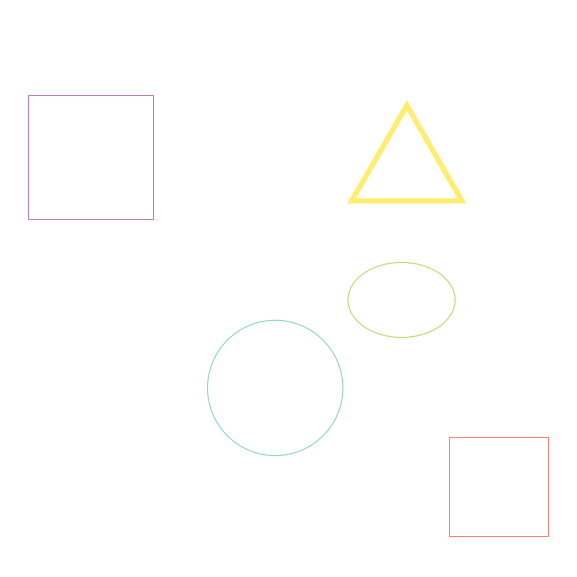[{"shape": "circle", "thickness": 0.5, "radius": 0.59, "center": [0.477, 0.327]}, {"shape": "square", "thickness": 0.5, "radius": 0.43, "center": [0.863, 0.156]}, {"shape": "oval", "thickness": 0.5, "radius": 0.46, "center": [0.695, 0.48]}, {"shape": "square", "thickness": 0.5, "radius": 0.54, "center": [0.157, 0.727]}, {"shape": "triangle", "thickness": 2.5, "radius": 0.55, "center": [0.704, 0.706]}]